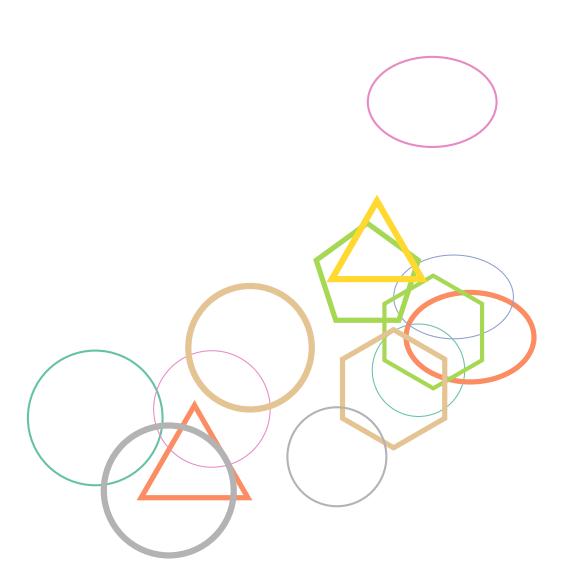[{"shape": "circle", "thickness": 0.5, "radius": 0.4, "center": [0.725, 0.358]}, {"shape": "circle", "thickness": 1, "radius": 0.58, "center": [0.165, 0.275]}, {"shape": "oval", "thickness": 2.5, "radius": 0.55, "center": [0.814, 0.415]}, {"shape": "triangle", "thickness": 2.5, "radius": 0.53, "center": [0.337, 0.191]}, {"shape": "oval", "thickness": 0.5, "radius": 0.52, "center": [0.785, 0.485]}, {"shape": "oval", "thickness": 1, "radius": 0.56, "center": [0.748, 0.823]}, {"shape": "circle", "thickness": 0.5, "radius": 0.5, "center": [0.367, 0.291]}, {"shape": "pentagon", "thickness": 2.5, "radius": 0.46, "center": [0.636, 0.52]}, {"shape": "hexagon", "thickness": 2, "radius": 0.49, "center": [0.75, 0.424]}, {"shape": "triangle", "thickness": 3, "radius": 0.45, "center": [0.653, 0.561]}, {"shape": "circle", "thickness": 3, "radius": 0.53, "center": [0.433, 0.397]}, {"shape": "hexagon", "thickness": 2.5, "radius": 0.51, "center": [0.682, 0.326]}, {"shape": "circle", "thickness": 3, "radius": 0.56, "center": [0.292, 0.15]}, {"shape": "circle", "thickness": 1, "radius": 0.43, "center": [0.583, 0.208]}]